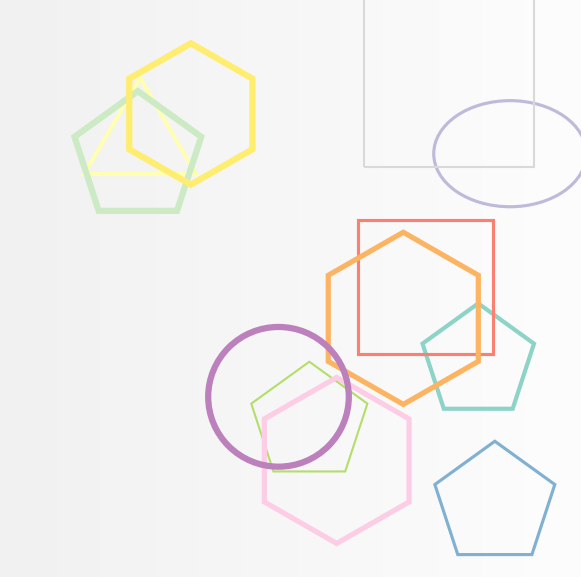[{"shape": "pentagon", "thickness": 2, "radius": 0.5, "center": [0.823, 0.373]}, {"shape": "triangle", "thickness": 2, "radius": 0.55, "center": [0.241, 0.753]}, {"shape": "oval", "thickness": 1.5, "radius": 0.66, "center": [0.877, 0.733]}, {"shape": "square", "thickness": 1.5, "radius": 0.58, "center": [0.733, 0.502]}, {"shape": "pentagon", "thickness": 1.5, "radius": 0.54, "center": [0.851, 0.127]}, {"shape": "hexagon", "thickness": 2.5, "radius": 0.75, "center": [0.694, 0.448]}, {"shape": "pentagon", "thickness": 1, "radius": 0.53, "center": [0.532, 0.268]}, {"shape": "hexagon", "thickness": 2.5, "radius": 0.72, "center": [0.579, 0.202]}, {"shape": "square", "thickness": 1, "radius": 0.73, "center": [0.773, 0.855]}, {"shape": "circle", "thickness": 3, "radius": 0.6, "center": [0.479, 0.312]}, {"shape": "pentagon", "thickness": 3, "radius": 0.57, "center": [0.237, 0.727]}, {"shape": "hexagon", "thickness": 3, "radius": 0.61, "center": [0.328, 0.802]}]